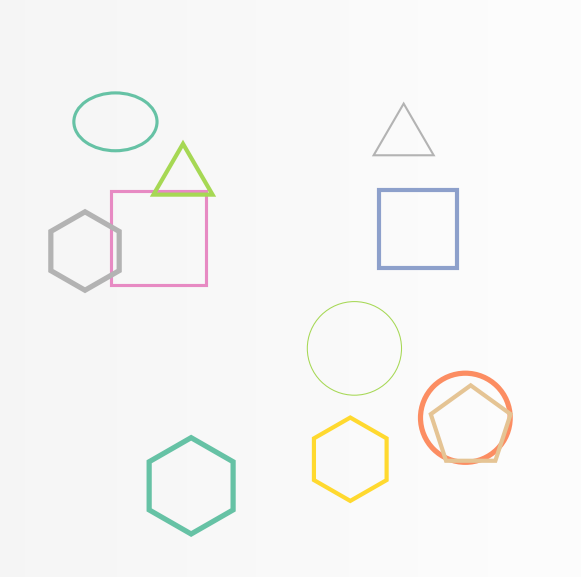[{"shape": "oval", "thickness": 1.5, "radius": 0.36, "center": [0.199, 0.788]}, {"shape": "hexagon", "thickness": 2.5, "radius": 0.42, "center": [0.329, 0.158]}, {"shape": "circle", "thickness": 2.5, "radius": 0.39, "center": [0.801, 0.276]}, {"shape": "square", "thickness": 2, "radius": 0.34, "center": [0.719, 0.602]}, {"shape": "square", "thickness": 1.5, "radius": 0.41, "center": [0.273, 0.588]}, {"shape": "triangle", "thickness": 2, "radius": 0.29, "center": [0.315, 0.691]}, {"shape": "circle", "thickness": 0.5, "radius": 0.41, "center": [0.61, 0.396]}, {"shape": "hexagon", "thickness": 2, "radius": 0.36, "center": [0.603, 0.204]}, {"shape": "pentagon", "thickness": 2, "radius": 0.36, "center": [0.81, 0.26]}, {"shape": "hexagon", "thickness": 2.5, "radius": 0.34, "center": [0.146, 0.564]}, {"shape": "triangle", "thickness": 1, "radius": 0.3, "center": [0.694, 0.76]}]